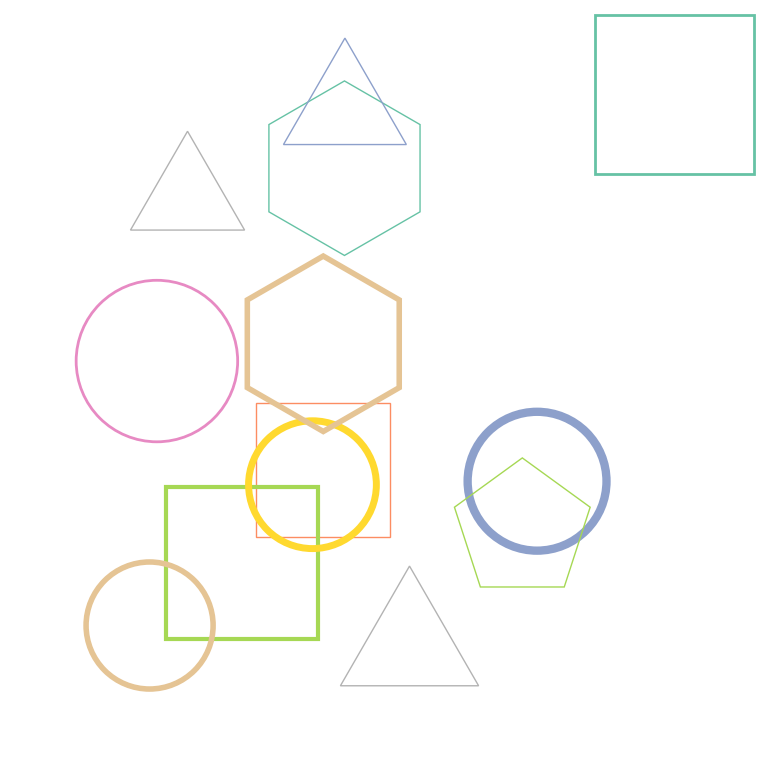[{"shape": "square", "thickness": 1, "radius": 0.52, "center": [0.876, 0.877]}, {"shape": "hexagon", "thickness": 0.5, "radius": 0.57, "center": [0.447, 0.782]}, {"shape": "square", "thickness": 0.5, "radius": 0.44, "center": [0.419, 0.389]}, {"shape": "circle", "thickness": 3, "radius": 0.45, "center": [0.697, 0.375]}, {"shape": "triangle", "thickness": 0.5, "radius": 0.46, "center": [0.448, 0.858]}, {"shape": "circle", "thickness": 1, "radius": 0.52, "center": [0.204, 0.531]}, {"shape": "square", "thickness": 1.5, "radius": 0.49, "center": [0.314, 0.268]}, {"shape": "pentagon", "thickness": 0.5, "radius": 0.46, "center": [0.678, 0.313]}, {"shape": "circle", "thickness": 2.5, "radius": 0.41, "center": [0.406, 0.371]}, {"shape": "circle", "thickness": 2, "radius": 0.41, "center": [0.194, 0.188]}, {"shape": "hexagon", "thickness": 2, "radius": 0.57, "center": [0.42, 0.554]}, {"shape": "triangle", "thickness": 0.5, "radius": 0.43, "center": [0.244, 0.744]}, {"shape": "triangle", "thickness": 0.5, "radius": 0.52, "center": [0.532, 0.161]}]